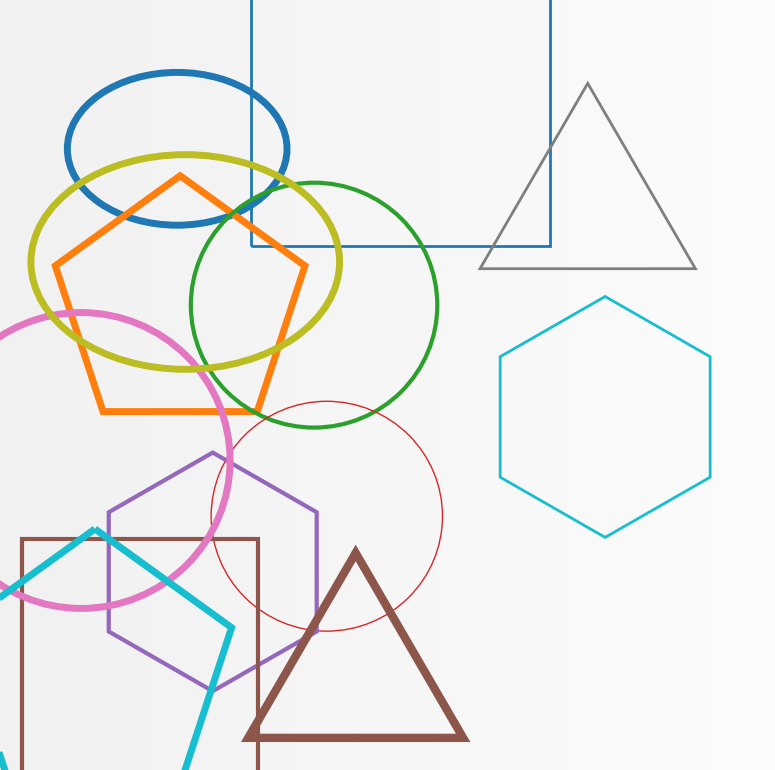[{"shape": "square", "thickness": 1, "radius": 0.96, "center": [0.517, 0.873]}, {"shape": "oval", "thickness": 2.5, "radius": 0.71, "center": [0.229, 0.807]}, {"shape": "pentagon", "thickness": 2.5, "radius": 0.85, "center": [0.232, 0.602]}, {"shape": "circle", "thickness": 1.5, "radius": 0.8, "center": [0.405, 0.604]}, {"shape": "circle", "thickness": 0.5, "radius": 0.75, "center": [0.422, 0.33]}, {"shape": "hexagon", "thickness": 1.5, "radius": 0.77, "center": [0.274, 0.257]}, {"shape": "square", "thickness": 1.5, "radius": 0.76, "center": [0.181, 0.148]}, {"shape": "triangle", "thickness": 3, "radius": 0.8, "center": [0.459, 0.122]}, {"shape": "circle", "thickness": 2.5, "radius": 0.96, "center": [0.105, 0.402]}, {"shape": "triangle", "thickness": 1, "radius": 0.8, "center": [0.758, 0.731]}, {"shape": "oval", "thickness": 2.5, "radius": 1.0, "center": [0.239, 0.66]}, {"shape": "hexagon", "thickness": 1, "radius": 0.78, "center": [0.781, 0.459]}, {"shape": "pentagon", "thickness": 2.5, "radius": 0.93, "center": [0.122, 0.128]}]